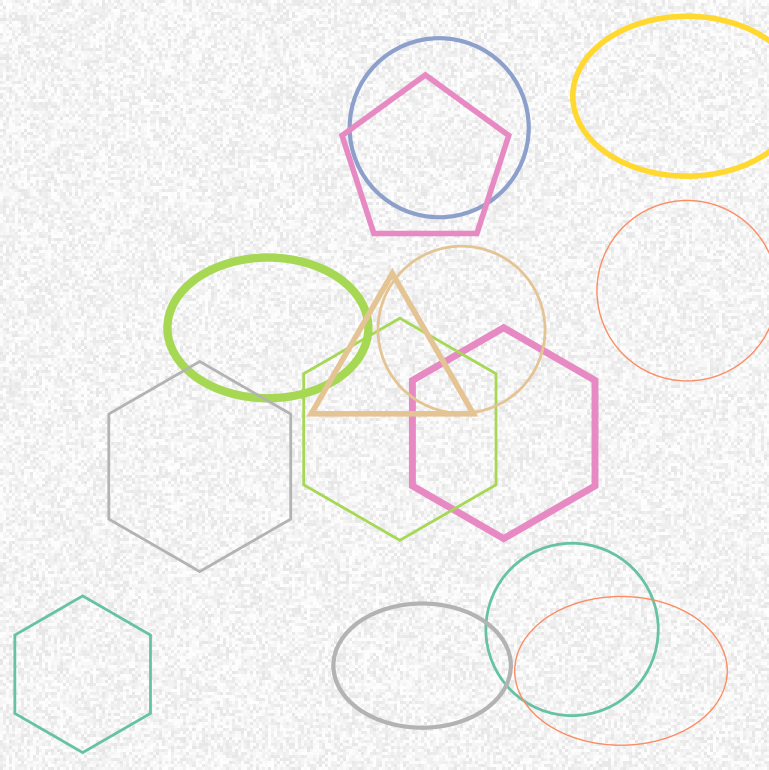[{"shape": "circle", "thickness": 1, "radius": 0.56, "center": [0.743, 0.183]}, {"shape": "hexagon", "thickness": 1, "radius": 0.51, "center": [0.107, 0.124]}, {"shape": "oval", "thickness": 0.5, "radius": 0.69, "center": [0.806, 0.129]}, {"shape": "circle", "thickness": 0.5, "radius": 0.59, "center": [0.892, 0.622]}, {"shape": "circle", "thickness": 1.5, "radius": 0.58, "center": [0.57, 0.834]}, {"shape": "hexagon", "thickness": 2.5, "radius": 0.68, "center": [0.654, 0.437]}, {"shape": "pentagon", "thickness": 2, "radius": 0.57, "center": [0.552, 0.789]}, {"shape": "hexagon", "thickness": 1, "radius": 0.72, "center": [0.519, 0.443]}, {"shape": "oval", "thickness": 3, "radius": 0.65, "center": [0.348, 0.574]}, {"shape": "oval", "thickness": 2, "radius": 0.74, "center": [0.892, 0.875]}, {"shape": "triangle", "thickness": 2, "radius": 0.61, "center": [0.509, 0.523]}, {"shape": "circle", "thickness": 1, "radius": 0.54, "center": [0.599, 0.572]}, {"shape": "oval", "thickness": 1.5, "radius": 0.58, "center": [0.548, 0.136]}, {"shape": "hexagon", "thickness": 1, "radius": 0.68, "center": [0.259, 0.394]}]